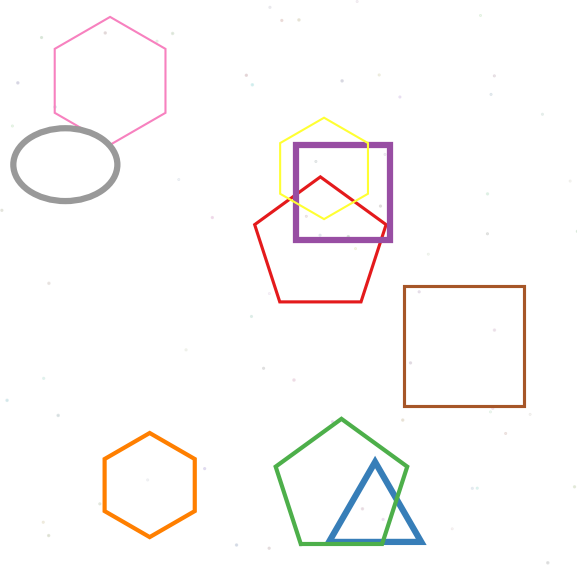[{"shape": "pentagon", "thickness": 1.5, "radius": 0.6, "center": [0.555, 0.573]}, {"shape": "triangle", "thickness": 3, "radius": 0.46, "center": [0.65, 0.107]}, {"shape": "pentagon", "thickness": 2, "radius": 0.6, "center": [0.591, 0.154]}, {"shape": "square", "thickness": 3, "radius": 0.41, "center": [0.593, 0.666]}, {"shape": "hexagon", "thickness": 2, "radius": 0.45, "center": [0.259, 0.159]}, {"shape": "hexagon", "thickness": 1, "radius": 0.44, "center": [0.561, 0.708]}, {"shape": "square", "thickness": 1.5, "radius": 0.52, "center": [0.804, 0.4]}, {"shape": "hexagon", "thickness": 1, "radius": 0.55, "center": [0.191, 0.859]}, {"shape": "oval", "thickness": 3, "radius": 0.45, "center": [0.113, 0.714]}]